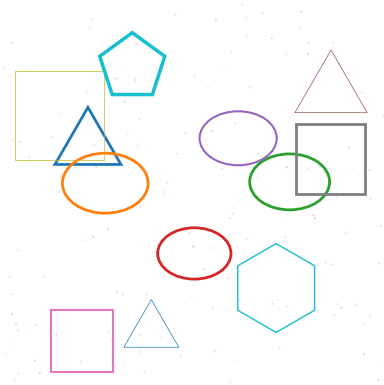[{"shape": "triangle", "thickness": 2, "radius": 0.49, "center": [0.228, 0.622]}, {"shape": "triangle", "thickness": 0.5, "radius": 0.41, "center": [0.393, 0.139]}, {"shape": "oval", "thickness": 2, "radius": 0.56, "center": [0.273, 0.524]}, {"shape": "oval", "thickness": 2, "radius": 0.52, "center": [0.752, 0.528]}, {"shape": "oval", "thickness": 2, "radius": 0.48, "center": [0.505, 0.342]}, {"shape": "oval", "thickness": 1.5, "radius": 0.5, "center": [0.619, 0.641]}, {"shape": "triangle", "thickness": 0.5, "radius": 0.54, "center": [0.86, 0.762]}, {"shape": "square", "thickness": 1.5, "radius": 0.4, "center": [0.212, 0.114]}, {"shape": "square", "thickness": 2, "radius": 0.45, "center": [0.858, 0.587]}, {"shape": "square", "thickness": 0.5, "radius": 0.58, "center": [0.155, 0.7]}, {"shape": "hexagon", "thickness": 1, "radius": 0.58, "center": [0.717, 0.252]}, {"shape": "pentagon", "thickness": 2.5, "radius": 0.44, "center": [0.344, 0.826]}]